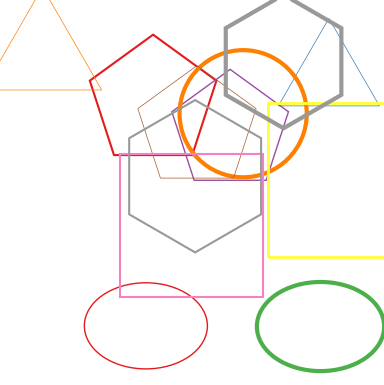[{"shape": "oval", "thickness": 1, "radius": 0.8, "center": [0.379, 0.154]}, {"shape": "pentagon", "thickness": 1.5, "radius": 0.86, "center": [0.398, 0.737]}, {"shape": "triangle", "thickness": 0.5, "radius": 0.76, "center": [0.854, 0.801]}, {"shape": "oval", "thickness": 3, "radius": 0.83, "center": [0.833, 0.152]}, {"shape": "pentagon", "thickness": 1, "radius": 0.8, "center": [0.598, 0.661]}, {"shape": "triangle", "thickness": 0.5, "radius": 0.89, "center": [0.11, 0.855]}, {"shape": "circle", "thickness": 3, "radius": 0.83, "center": [0.632, 0.705]}, {"shape": "square", "thickness": 2, "radius": 1.0, "center": [0.896, 0.532]}, {"shape": "pentagon", "thickness": 0.5, "radius": 0.81, "center": [0.512, 0.668]}, {"shape": "square", "thickness": 1.5, "radius": 0.93, "center": [0.497, 0.415]}, {"shape": "hexagon", "thickness": 3, "radius": 0.87, "center": [0.737, 0.84]}, {"shape": "hexagon", "thickness": 1.5, "radius": 0.99, "center": [0.507, 0.542]}]